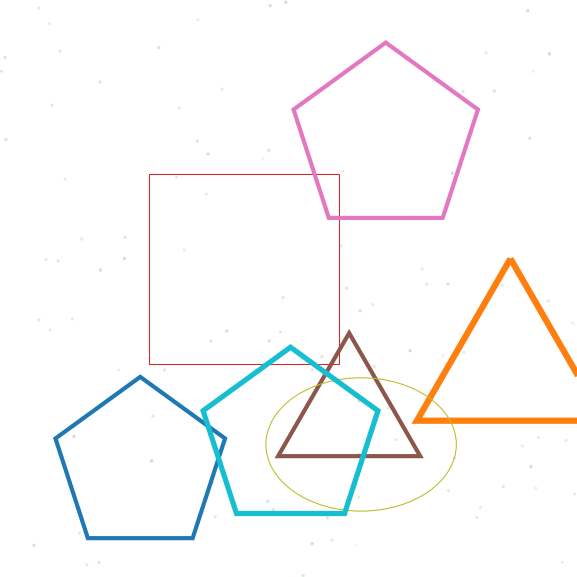[{"shape": "pentagon", "thickness": 2, "radius": 0.77, "center": [0.243, 0.192]}, {"shape": "triangle", "thickness": 3, "radius": 0.94, "center": [0.884, 0.364]}, {"shape": "square", "thickness": 0.5, "radius": 0.82, "center": [0.423, 0.534]}, {"shape": "triangle", "thickness": 2, "radius": 0.71, "center": [0.605, 0.28]}, {"shape": "pentagon", "thickness": 2, "radius": 0.84, "center": [0.668, 0.758]}, {"shape": "oval", "thickness": 0.5, "radius": 0.82, "center": [0.625, 0.23]}, {"shape": "pentagon", "thickness": 2.5, "radius": 0.8, "center": [0.503, 0.239]}]